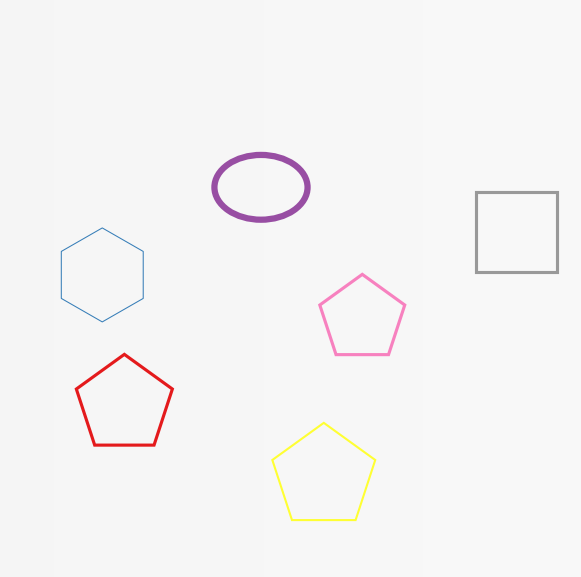[{"shape": "pentagon", "thickness": 1.5, "radius": 0.43, "center": [0.214, 0.299]}, {"shape": "hexagon", "thickness": 0.5, "radius": 0.41, "center": [0.176, 0.523]}, {"shape": "oval", "thickness": 3, "radius": 0.4, "center": [0.449, 0.675]}, {"shape": "pentagon", "thickness": 1, "radius": 0.47, "center": [0.557, 0.174]}, {"shape": "pentagon", "thickness": 1.5, "radius": 0.38, "center": [0.623, 0.447]}, {"shape": "square", "thickness": 1.5, "radius": 0.35, "center": [0.889, 0.597]}]